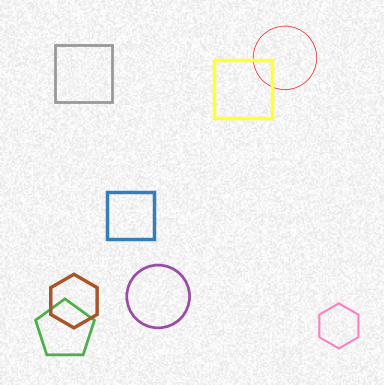[{"shape": "circle", "thickness": 0.5, "radius": 0.41, "center": [0.74, 0.85]}, {"shape": "square", "thickness": 2.5, "radius": 0.31, "center": [0.338, 0.441]}, {"shape": "pentagon", "thickness": 2, "radius": 0.4, "center": [0.169, 0.143]}, {"shape": "circle", "thickness": 2, "radius": 0.41, "center": [0.411, 0.23]}, {"shape": "square", "thickness": 2.5, "radius": 0.38, "center": [0.63, 0.769]}, {"shape": "hexagon", "thickness": 2.5, "radius": 0.35, "center": [0.192, 0.218]}, {"shape": "hexagon", "thickness": 1.5, "radius": 0.29, "center": [0.88, 0.154]}, {"shape": "square", "thickness": 2, "radius": 0.37, "center": [0.218, 0.808]}]